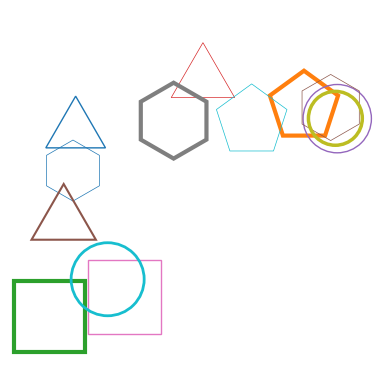[{"shape": "hexagon", "thickness": 0.5, "radius": 0.4, "center": [0.19, 0.557]}, {"shape": "triangle", "thickness": 1, "radius": 0.45, "center": [0.196, 0.661]}, {"shape": "pentagon", "thickness": 3, "radius": 0.47, "center": [0.79, 0.723]}, {"shape": "square", "thickness": 3, "radius": 0.46, "center": [0.129, 0.179]}, {"shape": "triangle", "thickness": 0.5, "radius": 0.48, "center": [0.527, 0.794]}, {"shape": "circle", "thickness": 1, "radius": 0.44, "center": [0.876, 0.692]}, {"shape": "triangle", "thickness": 1.5, "radius": 0.48, "center": [0.165, 0.426]}, {"shape": "hexagon", "thickness": 0.5, "radius": 0.43, "center": [0.859, 0.721]}, {"shape": "square", "thickness": 1, "radius": 0.47, "center": [0.322, 0.228]}, {"shape": "hexagon", "thickness": 3, "radius": 0.49, "center": [0.451, 0.687]}, {"shape": "circle", "thickness": 2.5, "radius": 0.35, "center": [0.871, 0.693]}, {"shape": "pentagon", "thickness": 0.5, "radius": 0.48, "center": [0.654, 0.686]}, {"shape": "circle", "thickness": 2, "radius": 0.47, "center": [0.28, 0.275]}]